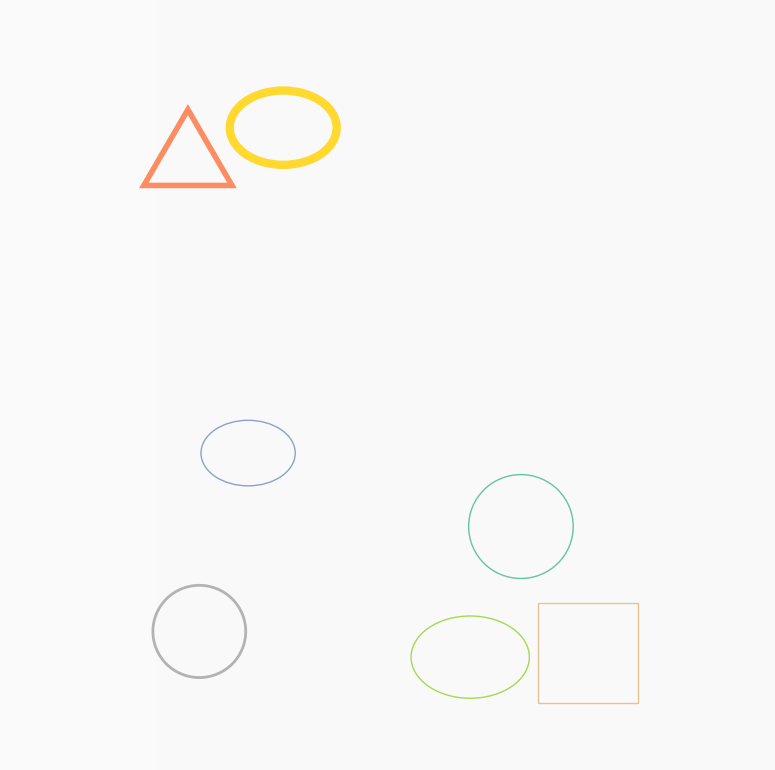[{"shape": "circle", "thickness": 0.5, "radius": 0.34, "center": [0.672, 0.316]}, {"shape": "triangle", "thickness": 2, "radius": 0.33, "center": [0.242, 0.792]}, {"shape": "oval", "thickness": 0.5, "radius": 0.3, "center": [0.32, 0.412]}, {"shape": "oval", "thickness": 0.5, "radius": 0.38, "center": [0.607, 0.147]}, {"shape": "oval", "thickness": 3, "radius": 0.34, "center": [0.365, 0.834]}, {"shape": "square", "thickness": 0.5, "radius": 0.32, "center": [0.759, 0.152]}, {"shape": "circle", "thickness": 1, "radius": 0.3, "center": [0.257, 0.18]}]